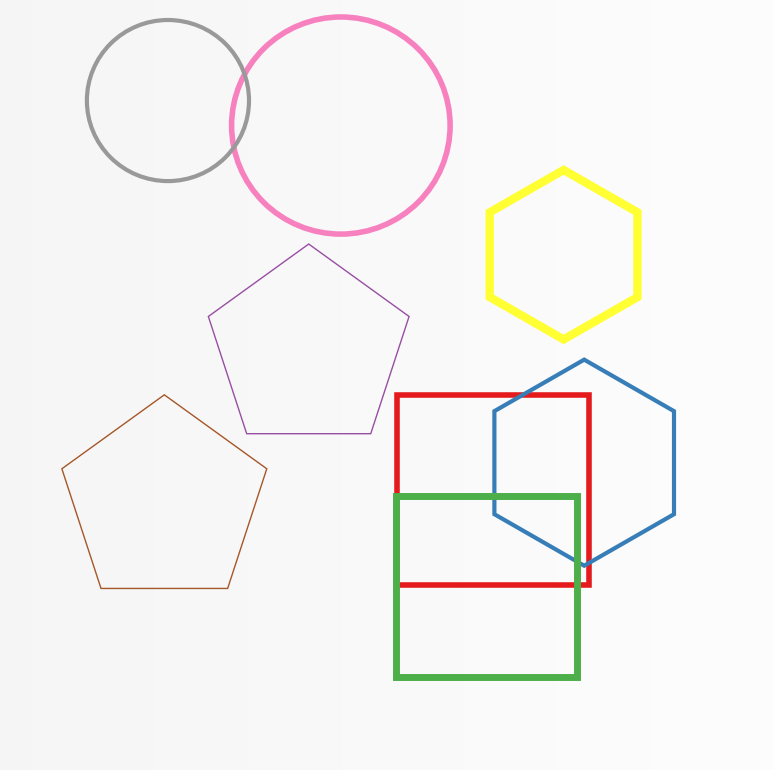[{"shape": "square", "thickness": 2, "radius": 0.62, "center": [0.636, 0.364]}, {"shape": "hexagon", "thickness": 1.5, "radius": 0.67, "center": [0.754, 0.399]}, {"shape": "square", "thickness": 2.5, "radius": 0.59, "center": [0.628, 0.239]}, {"shape": "pentagon", "thickness": 0.5, "radius": 0.68, "center": [0.398, 0.547]}, {"shape": "hexagon", "thickness": 3, "radius": 0.55, "center": [0.727, 0.669]}, {"shape": "pentagon", "thickness": 0.5, "radius": 0.7, "center": [0.212, 0.348]}, {"shape": "circle", "thickness": 2, "radius": 0.7, "center": [0.44, 0.837]}, {"shape": "circle", "thickness": 1.5, "radius": 0.52, "center": [0.217, 0.869]}]